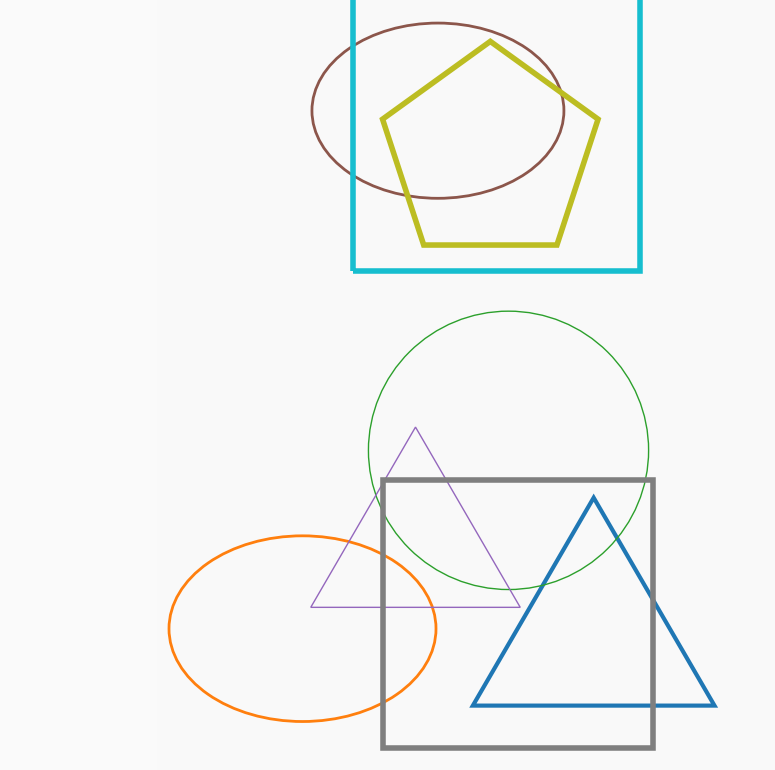[{"shape": "triangle", "thickness": 1.5, "radius": 0.9, "center": [0.766, 0.174]}, {"shape": "oval", "thickness": 1, "radius": 0.86, "center": [0.39, 0.184]}, {"shape": "circle", "thickness": 0.5, "radius": 0.9, "center": [0.656, 0.415]}, {"shape": "triangle", "thickness": 0.5, "radius": 0.78, "center": [0.536, 0.289]}, {"shape": "oval", "thickness": 1, "radius": 0.81, "center": [0.565, 0.856]}, {"shape": "square", "thickness": 2, "radius": 0.87, "center": [0.669, 0.202]}, {"shape": "pentagon", "thickness": 2, "radius": 0.73, "center": [0.633, 0.8]}, {"shape": "square", "thickness": 2, "radius": 0.93, "center": [0.641, 0.833]}]